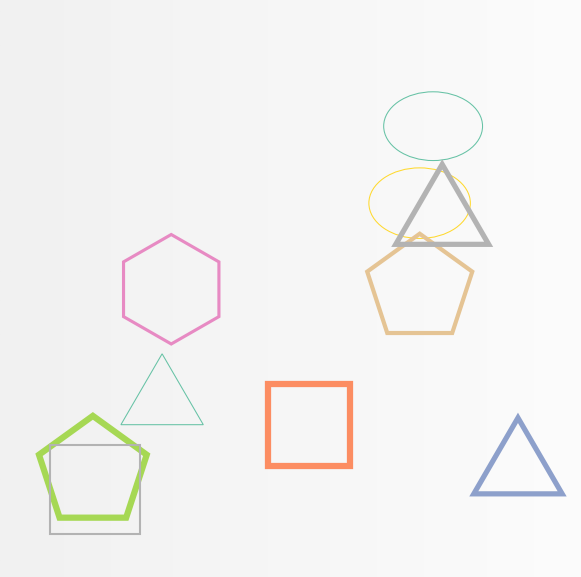[{"shape": "oval", "thickness": 0.5, "radius": 0.43, "center": [0.745, 0.781]}, {"shape": "triangle", "thickness": 0.5, "radius": 0.41, "center": [0.279, 0.305]}, {"shape": "square", "thickness": 3, "radius": 0.36, "center": [0.532, 0.263]}, {"shape": "triangle", "thickness": 2.5, "radius": 0.44, "center": [0.891, 0.188]}, {"shape": "hexagon", "thickness": 1.5, "radius": 0.47, "center": [0.295, 0.498]}, {"shape": "pentagon", "thickness": 3, "radius": 0.49, "center": [0.16, 0.182]}, {"shape": "oval", "thickness": 0.5, "radius": 0.44, "center": [0.722, 0.647]}, {"shape": "pentagon", "thickness": 2, "radius": 0.48, "center": [0.722, 0.499]}, {"shape": "triangle", "thickness": 2.5, "radius": 0.46, "center": [0.761, 0.622]}, {"shape": "square", "thickness": 1, "radius": 0.39, "center": [0.163, 0.151]}]